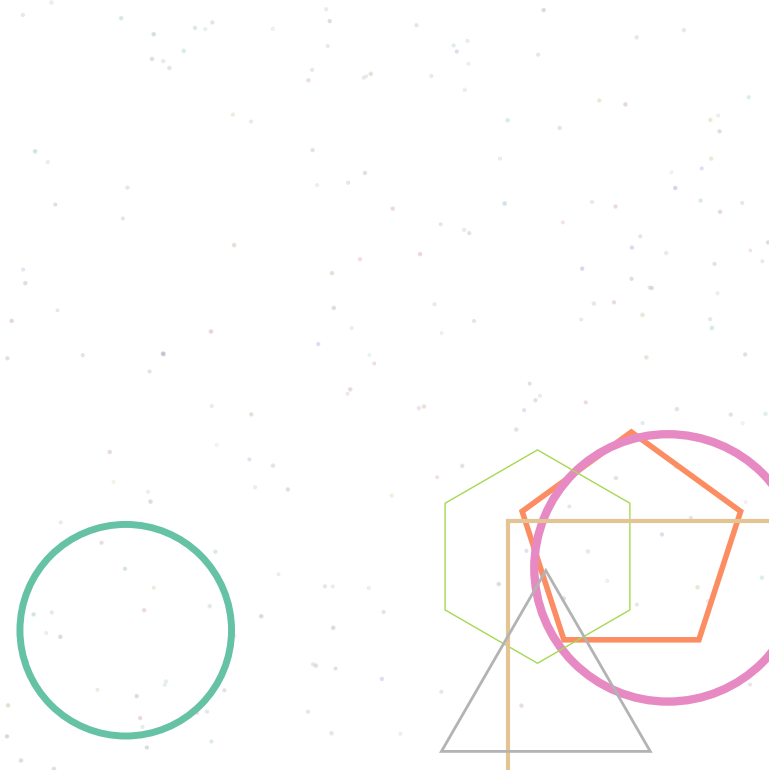[{"shape": "circle", "thickness": 2.5, "radius": 0.69, "center": [0.163, 0.182]}, {"shape": "pentagon", "thickness": 2, "radius": 0.75, "center": [0.82, 0.29]}, {"shape": "circle", "thickness": 3, "radius": 0.87, "center": [0.868, 0.262]}, {"shape": "hexagon", "thickness": 0.5, "radius": 0.69, "center": [0.698, 0.277]}, {"shape": "square", "thickness": 1.5, "radius": 0.98, "center": [0.856, 0.127]}, {"shape": "triangle", "thickness": 1, "radius": 0.78, "center": [0.709, 0.102]}]